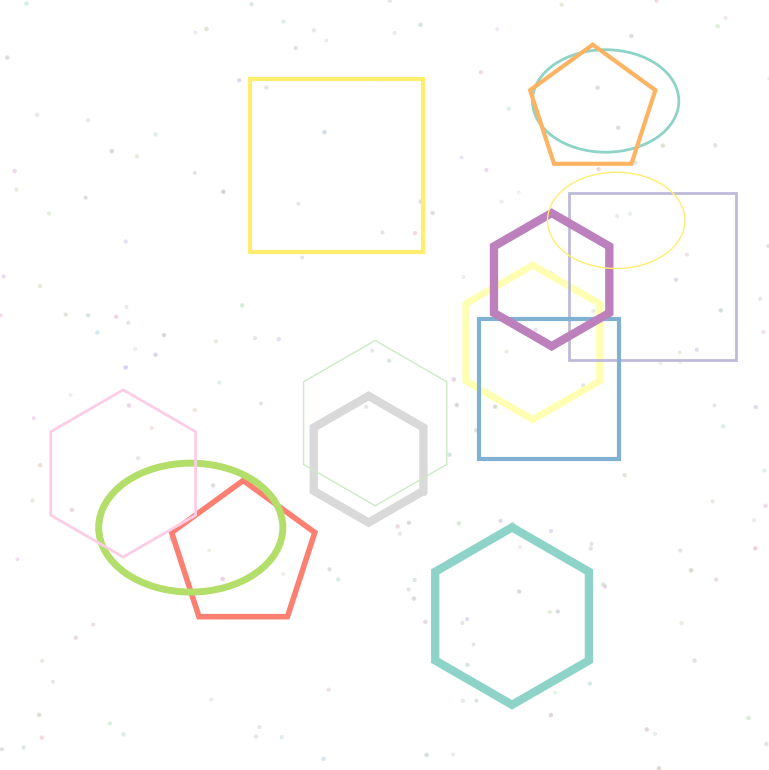[{"shape": "oval", "thickness": 1, "radius": 0.48, "center": [0.787, 0.869]}, {"shape": "hexagon", "thickness": 3, "radius": 0.58, "center": [0.665, 0.2]}, {"shape": "hexagon", "thickness": 2.5, "radius": 0.5, "center": [0.692, 0.555]}, {"shape": "square", "thickness": 1, "radius": 0.54, "center": [0.848, 0.641]}, {"shape": "pentagon", "thickness": 2, "radius": 0.49, "center": [0.316, 0.278]}, {"shape": "square", "thickness": 1.5, "radius": 0.45, "center": [0.712, 0.495]}, {"shape": "pentagon", "thickness": 1.5, "radius": 0.43, "center": [0.77, 0.856]}, {"shape": "oval", "thickness": 2.5, "radius": 0.6, "center": [0.248, 0.315]}, {"shape": "hexagon", "thickness": 1, "radius": 0.54, "center": [0.16, 0.385]}, {"shape": "hexagon", "thickness": 3, "radius": 0.41, "center": [0.479, 0.404]}, {"shape": "hexagon", "thickness": 3, "radius": 0.43, "center": [0.716, 0.637]}, {"shape": "hexagon", "thickness": 0.5, "radius": 0.54, "center": [0.487, 0.451]}, {"shape": "square", "thickness": 1.5, "radius": 0.56, "center": [0.437, 0.785]}, {"shape": "oval", "thickness": 0.5, "radius": 0.45, "center": [0.8, 0.714]}]